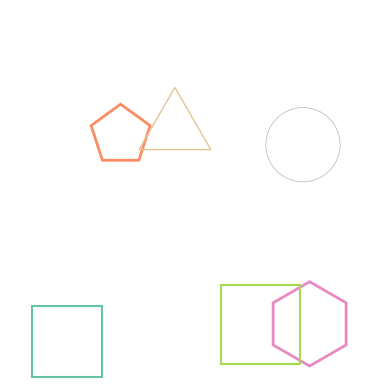[{"shape": "square", "thickness": 1.5, "radius": 0.46, "center": [0.174, 0.113]}, {"shape": "pentagon", "thickness": 2, "radius": 0.4, "center": [0.313, 0.649]}, {"shape": "hexagon", "thickness": 2, "radius": 0.55, "center": [0.804, 0.159]}, {"shape": "square", "thickness": 1.5, "radius": 0.52, "center": [0.676, 0.157]}, {"shape": "triangle", "thickness": 1, "radius": 0.54, "center": [0.454, 0.665]}, {"shape": "circle", "thickness": 0.5, "radius": 0.48, "center": [0.787, 0.624]}]